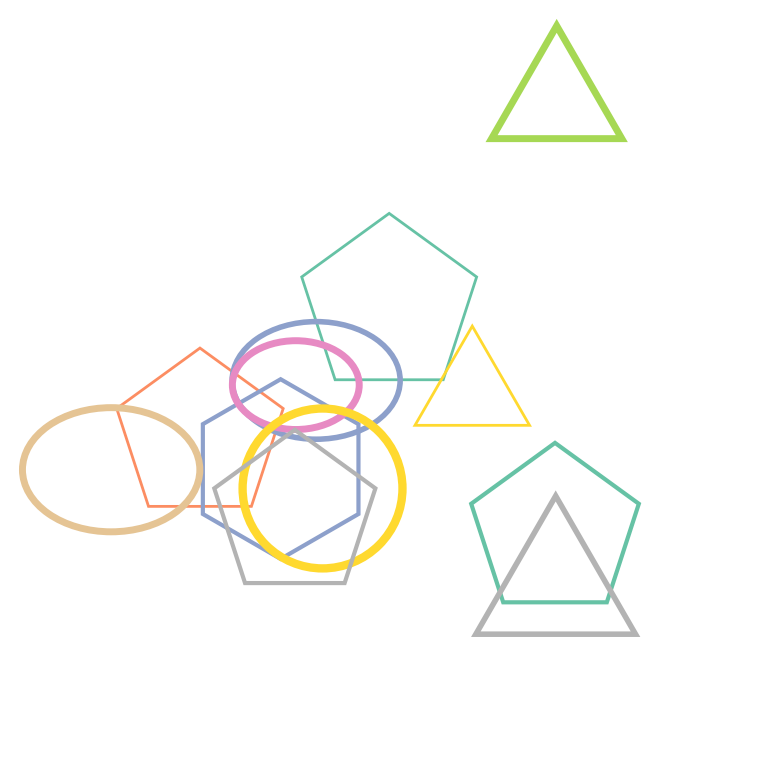[{"shape": "pentagon", "thickness": 1, "radius": 0.6, "center": [0.505, 0.603]}, {"shape": "pentagon", "thickness": 1.5, "radius": 0.57, "center": [0.721, 0.31]}, {"shape": "pentagon", "thickness": 1, "radius": 0.57, "center": [0.26, 0.434]}, {"shape": "hexagon", "thickness": 1.5, "radius": 0.58, "center": [0.364, 0.391]}, {"shape": "oval", "thickness": 2, "radius": 0.55, "center": [0.411, 0.506]}, {"shape": "oval", "thickness": 2.5, "radius": 0.41, "center": [0.384, 0.5]}, {"shape": "triangle", "thickness": 2.5, "radius": 0.49, "center": [0.723, 0.869]}, {"shape": "circle", "thickness": 3, "radius": 0.52, "center": [0.419, 0.366]}, {"shape": "triangle", "thickness": 1, "radius": 0.43, "center": [0.613, 0.491]}, {"shape": "oval", "thickness": 2.5, "radius": 0.58, "center": [0.144, 0.39]}, {"shape": "triangle", "thickness": 2, "radius": 0.6, "center": [0.722, 0.236]}, {"shape": "pentagon", "thickness": 1.5, "radius": 0.55, "center": [0.383, 0.332]}]